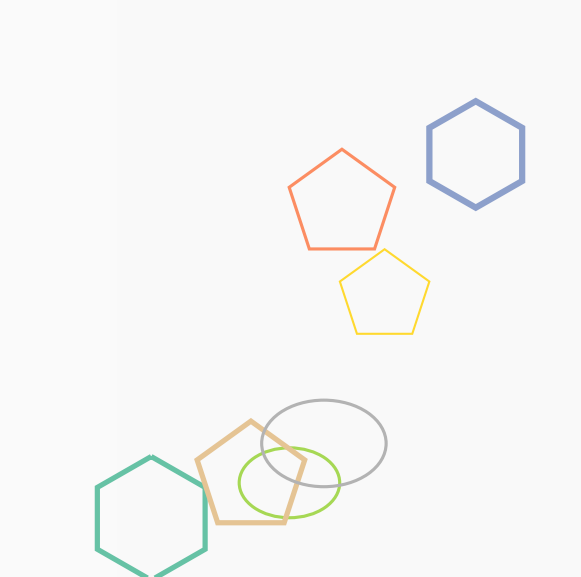[{"shape": "hexagon", "thickness": 2.5, "radius": 0.54, "center": [0.26, 0.102]}, {"shape": "pentagon", "thickness": 1.5, "radius": 0.48, "center": [0.588, 0.645]}, {"shape": "hexagon", "thickness": 3, "radius": 0.46, "center": [0.819, 0.732]}, {"shape": "oval", "thickness": 1.5, "radius": 0.43, "center": [0.498, 0.163]}, {"shape": "pentagon", "thickness": 1, "radius": 0.4, "center": [0.662, 0.487]}, {"shape": "pentagon", "thickness": 2.5, "radius": 0.49, "center": [0.432, 0.173]}, {"shape": "oval", "thickness": 1.5, "radius": 0.54, "center": [0.557, 0.231]}]